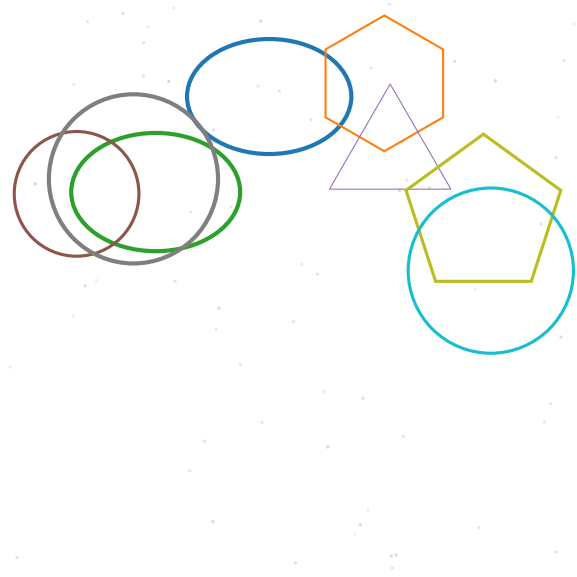[{"shape": "oval", "thickness": 2, "radius": 0.71, "center": [0.466, 0.832]}, {"shape": "hexagon", "thickness": 1, "radius": 0.59, "center": [0.666, 0.855]}, {"shape": "oval", "thickness": 2, "radius": 0.73, "center": [0.27, 0.667]}, {"shape": "triangle", "thickness": 0.5, "radius": 0.61, "center": [0.676, 0.732]}, {"shape": "circle", "thickness": 1.5, "radius": 0.54, "center": [0.133, 0.663]}, {"shape": "circle", "thickness": 2, "radius": 0.73, "center": [0.231, 0.689]}, {"shape": "pentagon", "thickness": 1.5, "radius": 0.7, "center": [0.837, 0.626]}, {"shape": "circle", "thickness": 1.5, "radius": 0.72, "center": [0.85, 0.531]}]